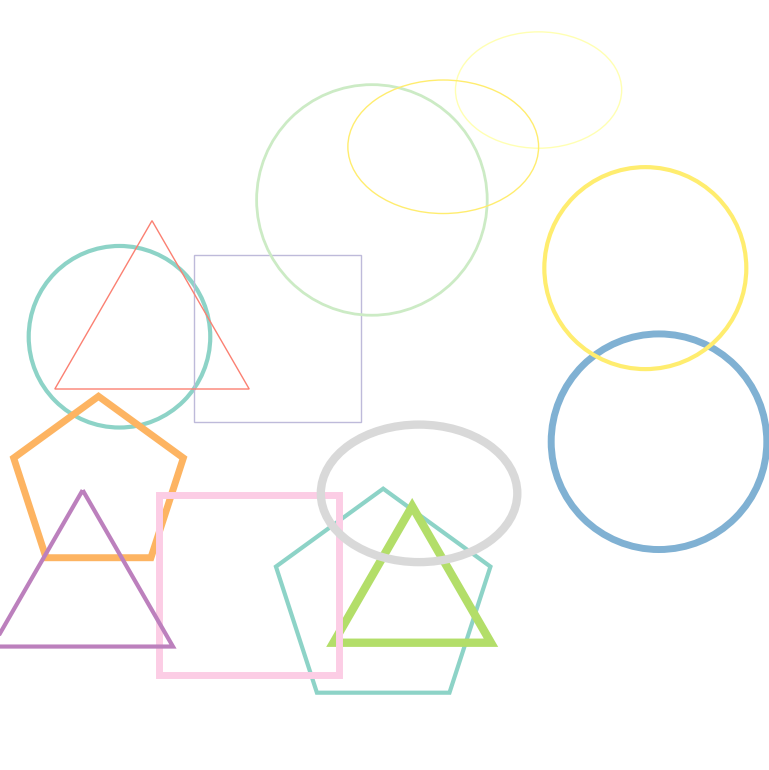[{"shape": "circle", "thickness": 1.5, "radius": 0.59, "center": [0.155, 0.563]}, {"shape": "pentagon", "thickness": 1.5, "radius": 0.73, "center": [0.498, 0.219]}, {"shape": "oval", "thickness": 0.5, "radius": 0.54, "center": [0.699, 0.883]}, {"shape": "square", "thickness": 0.5, "radius": 0.54, "center": [0.361, 0.561]}, {"shape": "triangle", "thickness": 0.5, "radius": 0.73, "center": [0.197, 0.568]}, {"shape": "circle", "thickness": 2.5, "radius": 0.7, "center": [0.856, 0.426]}, {"shape": "pentagon", "thickness": 2.5, "radius": 0.58, "center": [0.128, 0.369]}, {"shape": "triangle", "thickness": 3, "radius": 0.59, "center": [0.535, 0.224]}, {"shape": "square", "thickness": 2.5, "radius": 0.58, "center": [0.324, 0.24]}, {"shape": "oval", "thickness": 3, "radius": 0.64, "center": [0.544, 0.359]}, {"shape": "triangle", "thickness": 1.5, "radius": 0.68, "center": [0.107, 0.228]}, {"shape": "circle", "thickness": 1, "radius": 0.75, "center": [0.483, 0.74]}, {"shape": "oval", "thickness": 0.5, "radius": 0.62, "center": [0.576, 0.809]}, {"shape": "circle", "thickness": 1.5, "radius": 0.66, "center": [0.838, 0.652]}]